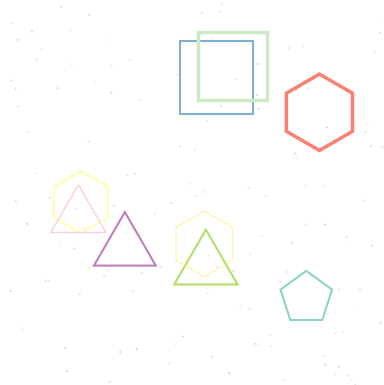[{"shape": "pentagon", "thickness": 1.5, "radius": 0.35, "center": [0.796, 0.226]}, {"shape": "hexagon", "thickness": 1.5, "radius": 0.4, "center": [0.21, 0.475]}, {"shape": "hexagon", "thickness": 2.5, "radius": 0.5, "center": [0.83, 0.708]}, {"shape": "square", "thickness": 1.5, "radius": 0.47, "center": [0.563, 0.799]}, {"shape": "triangle", "thickness": 1.5, "radius": 0.47, "center": [0.535, 0.309]}, {"shape": "triangle", "thickness": 1, "radius": 0.41, "center": [0.204, 0.437]}, {"shape": "triangle", "thickness": 1.5, "radius": 0.46, "center": [0.324, 0.356]}, {"shape": "square", "thickness": 2.5, "radius": 0.44, "center": [0.604, 0.828]}, {"shape": "hexagon", "thickness": 0.5, "radius": 0.43, "center": [0.531, 0.367]}]